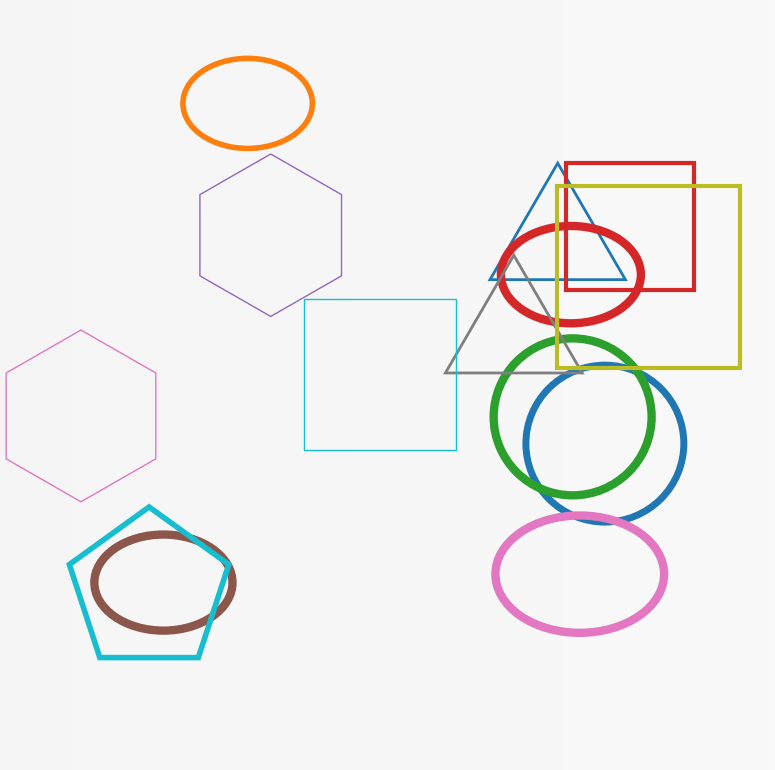[{"shape": "triangle", "thickness": 1, "radius": 0.5, "center": [0.72, 0.687]}, {"shape": "circle", "thickness": 2.5, "radius": 0.51, "center": [0.78, 0.424]}, {"shape": "oval", "thickness": 2, "radius": 0.42, "center": [0.32, 0.866]}, {"shape": "circle", "thickness": 3, "radius": 0.51, "center": [0.739, 0.459]}, {"shape": "square", "thickness": 1.5, "radius": 0.41, "center": [0.814, 0.706]}, {"shape": "oval", "thickness": 3, "radius": 0.45, "center": [0.737, 0.643]}, {"shape": "hexagon", "thickness": 0.5, "radius": 0.53, "center": [0.349, 0.695]}, {"shape": "oval", "thickness": 3, "radius": 0.45, "center": [0.211, 0.243]}, {"shape": "oval", "thickness": 3, "radius": 0.54, "center": [0.748, 0.254]}, {"shape": "hexagon", "thickness": 0.5, "radius": 0.56, "center": [0.104, 0.46]}, {"shape": "triangle", "thickness": 1, "radius": 0.51, "center": [0.663, 0.567]}, {"shape": "square", "thickness": 1.5, "radius": 0.59, "center": [0.836, 0.64]}, {"shape": "pentagon", "thickness": 2, "radius": 0.54, "center": [0.192, 0.233]}, {"shape": "square", "thickness": 0.5, "radius": 0.49, "center": [0.491, 0.513]}]